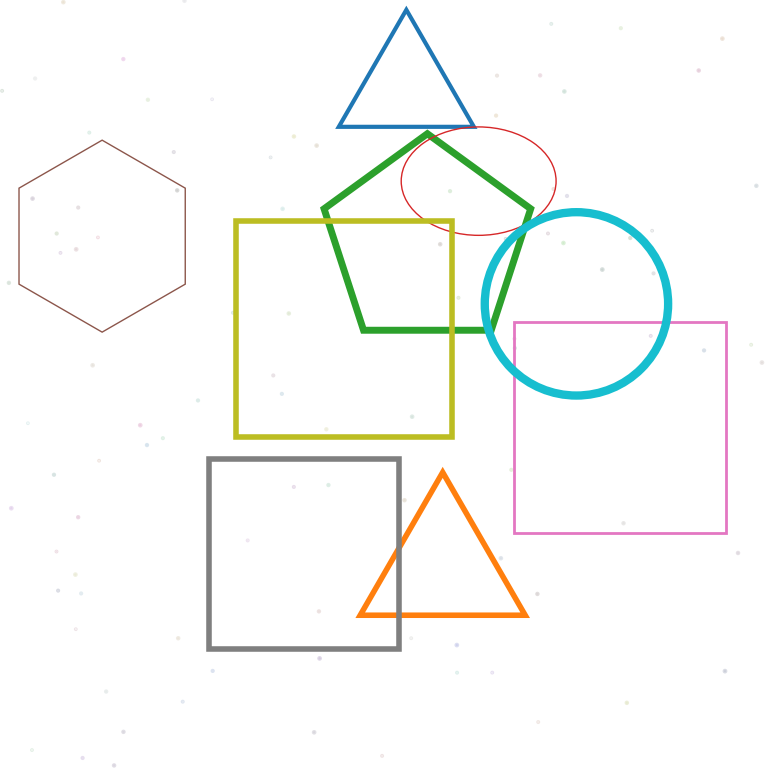[{"shape": "triangle", "thickness": 1.5, "radius": 0.51, "center": [0.528, 0.886]}, {"shape": "triangle", "thickness": 2, "radius": 0.62, "center": [0.575, 0.263]}, {"shape": "pentagon", "thickness": 2.5, "radius": 0.71, "center": [0.555, 0.685]}, {"shape": "oval", "thickness": 0.5, "radius": 0.5, "center": [0.622, 0.765]}, {"shape": "hexagon", "thickness": 0.5, "radius": 0.62, "center": [0.133, 0.693]}, {"shape": "square", "thickness": 1, "radius": 0.69, "center": [0.805, 0.445]}, {"shape": "square", "thickness": 2, "radius": 0.62, "center": [0.395, 0.28]}, {"shape": "square", "thickness": 2, "radius": 0.7, "center": [0.446, 0.573]}, {"shape": "circle", "thickness": 3, "radius": 0.6, "center": [0.749, 0.605]}]